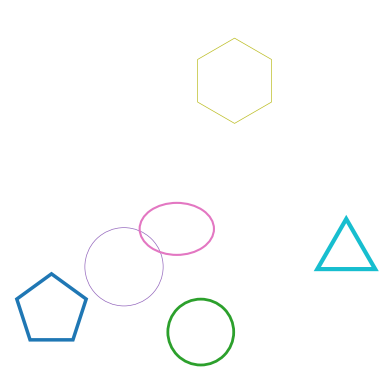[{"shape": "pentagon", "thickness": 2.5, "radius": 0.47, "center": [0.134, 0.194]}, {"shape": "circle", "thickness": 2, "radius": 0.43, "center": [0.521, 0.137]}, {"shape": "circle", "thickness": 0.5, "radius": 0.51, "center": [0.322, 0.307]}, {"shape": "oval", "thickness": 1.5, "radius": 0.48, "center": [0.459, 0.406]}, {"shape": "hexagon", "thickness": 0.5, "radius": 0.55, "center": [0.609, 0.79]}, {"shape": "triangle", "thickness": 3, "radius": 0.43, "center": [0.899, 0.344]}]